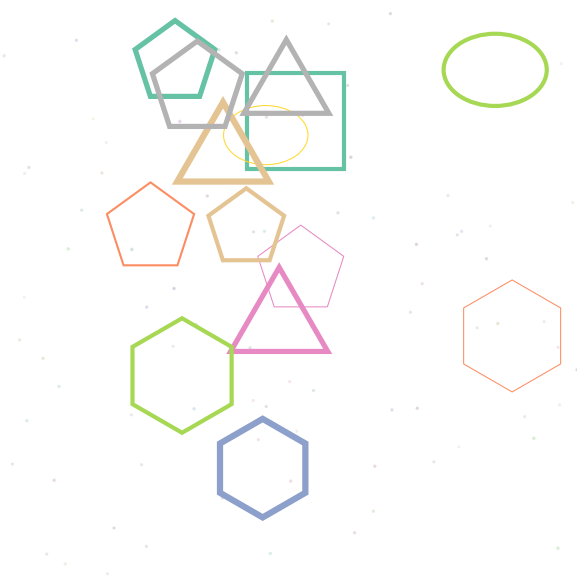[{"shape": "pentagon", "thickness": 2.5, "radius": 0.36, "center": [0.303, 0.891]}, {"shape": "square", "thickness": 2, "radius": 0.42, "center": [0.512, 0.789]}, {"shape": "hexagon", "thickness": 0.5, "radius": 0.48, "center": [0.887, 0.417]}, {"shape": "pentagon", "thickness": 1, "radius": 0.4, "center": [0.261, 0.604]}, {"shape": "hexagon", "thickness": 3, "radius": 0.43, "center": [0.455, 0.188]}, {"shape": "pentagon", "thickness": 0.5, "radius": 0.39, "center": [0.521, 0.531]}, {"shape": "triangle", "thickness": 2.5, "radius": 0.49, "center": [0.483, 0.439]}, {"shape": "hexagon", "thickness": 2, "radius": 0.5, "center": [0.315, 0.349]}, {"shape": "oval", "thickness": 2, "radius": 0.45, "center": [0.857, 0.878]}, {"shape": "oval", "thickness": 0.5, "radius": 0.37, "center": [0.46, 0.765]}, {"shape": "triangle", "thickness": 3, "radius": 0.46, "center": [0.386, 0.731]}, {"shape": "pentagon", "thickness": 2, "radius": 0.34, "center": [0.426, 0.604]}, {"shape": "pentagon", "thickness": 2.5, "radius": 0.41, "center": [0.342, 0.846]}, {"shape": "triangle", "thickness": 2.5, "radius": 0.43, "center": [0.496, 0.845]}]